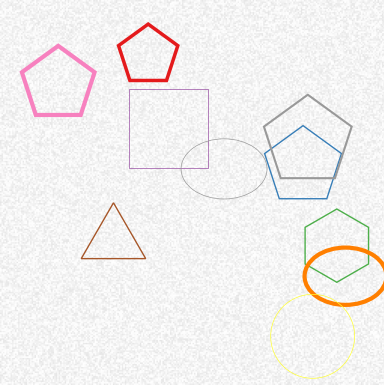[{"shape": "pentagon", "thickness": 2.5, "radius": 0.4, "center": [0.385, 0.856]}, {"shape": "pentagon", "thickness": 1, "radius": 0.52, "center": [0.787, 0.569]}, {"shape": "hexagon", "thickness": 1, "radius": 0.48, "center": [0.875, 0.362]}, {"shape": "square", "thickness": 0.5, "radius": 0.51, "center": [0.438, 0.666]}, {"shape": "oval", "thickness": 3, "radius": 0.53, "center": [0.897, 0.283]}, {"shape": "circle", "thickness": 0.5, "radius": 0.55, "center": [0.812, 0.126]}, {"shape": "triangle", "thickness": 1, "radius": 0.48, "center": [0.295, 0.377]}, {"shape": "pentagon", "thickness": 3, "radius": 0.5, "center": [0.151, 0.782]}, {"shape": "pentagon", "thickness": 1.5, "radius": 0.6, "center": [0.799, 0.634]}, {"shape": "oval", "thickness": 0.5, "radius": 0.56, "center": [0.582, 0.561]}]